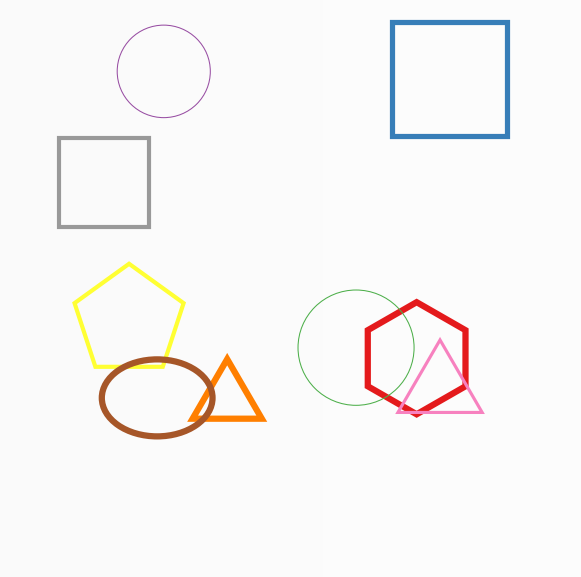[{"shape": "hexagon", "thickness": 3, "radius": 0.49, "center": [0.717, 0.379]}, {"shape": "square", "thickness": 2.5, "radius": 0.5, "center": [0.773, 0.862]}, {"shape": "circle", "thickness": 0.5, "radius": 0.5, "center": [0.613, 0.397]}, {"shape": "circle", "thickness": 0.5, "radius": 0.4, "center": [0.282, 0.876]}, {"shape": "triangle", "thickness": 3, "radius": 0.34, "center": [0.391, 0.308]}, {"shape": "pentagon", "thickness": 2, "radius": 0.49, "center": [0.222, 0.444]}, {"shape": "oval", "thickness": 3, "radius": 0.48, "center": [0.27, 0.31]}, {"shape": "triangle", "thickness": 1.5, "radius": 0.42, "center": [0.757, 0.327]}, {"shape": "square", "thickness": 2, "radius": 0.38, "center": [0.179, 0.683]}]